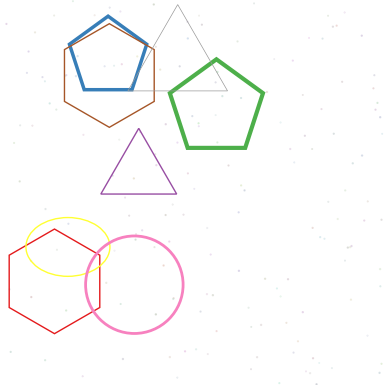[{"shape": "hexagon", "thickness": 1, "radius": 0.68, "center": [0.142, 0.269]}, {"shape": "pentagon", "thickness": 2.5, "radius": 0.53, "center": [0.281, 0.852]}, {"shape": "pentagon", "thickness": 3, "radius": 0.64, "center": [0.562, 0.719]}, {"shape": "triangle", "thickness": 1, "radius": 0.57, "center": [0.36, 0.553]}, {"shape": "oval", "thickness": 1, "radius": 0.55, "center": [0.176, 0.359]}, {"shape": "hexagon", "thickness": 1, "radius": 0.67, "center": [0.284, 0.804]}, {"shape": "circle", "thickness": 2, "radius": 0.63, "center": [0.349, 0.26]}, {"shape": "triangle", "thickness": 0.5, "radius": 0.75, "center": [0.462, 0.839]}]